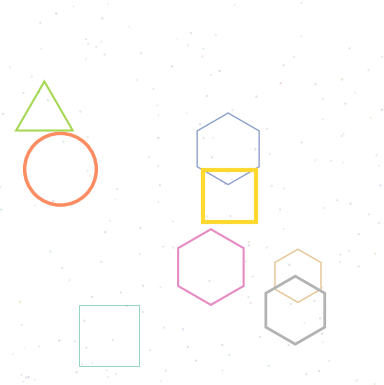[{"shape": "square", "thickness": 0.5, "radius": 0.39, "center": [0.283, 0.129]}, {"shape": "circle", "thickness": 2.5, "radius": 0.47, "center": [0.157, 0.56]}, {"shape": "hexagon", "thickness": 1, "radius": 0.46, "center": [0.593, 0.614]}, {"shape": "hexagon", "thickness": 1.5, "radius": 0.49, "center": [0.548, 0.306]}, {"shape": "triangle", "thickness": 1.5, "radius": 0.42, "center": [0.115, 0.703]}, {"shape": "square", "thickness": 3, "radius": 0.34, "center": [0.596, 0.491]}, {"shape": "hexagon", "thickness": 1, "radius": 0.35, "center": [0.774, 0.284]}, {"shape": "hexagon", "thickness": 2, "radius": 0.44, "center": [0.767, 0.194]}]